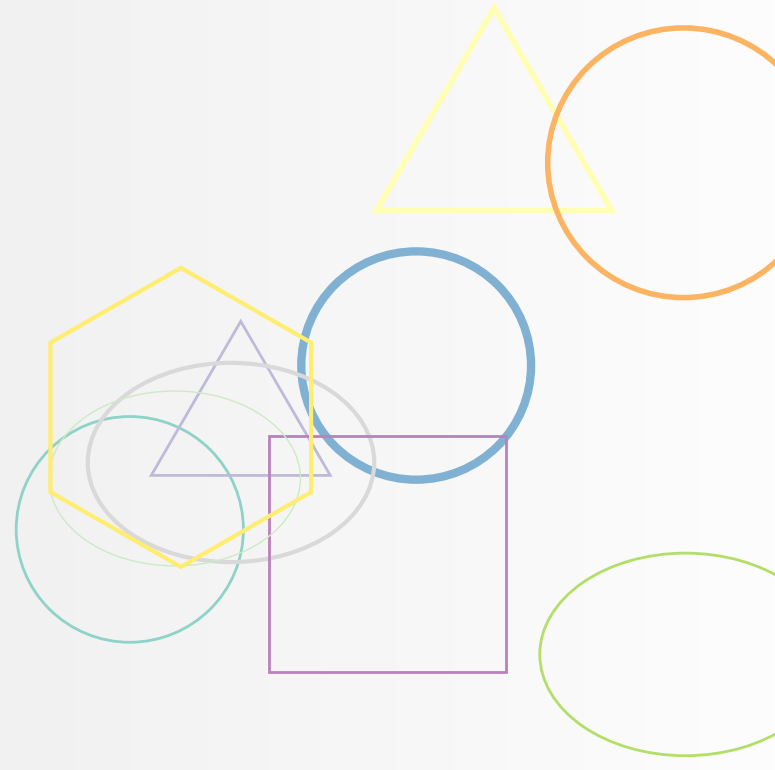[{"shape": "circle", "thickness": 1, "radius": 0.73, "center": [0.167, 0.312]}, {"shape": "triangle", "thickness": 2, "radius": 0.88, "center": [0.638, 0.814]}, {"shape": "triangle", "thickness": 1, "radius": 0.67, "center": [0.311, 0.449]}, {"shape": "circle", "thickness": 3, "radius": 0.74, "center": [0.537, 0.525]}, {"shape": "circle", "thickness": 2, "radius": 0.88, "center": [0.882, 0.789]}, {"shape": "oval", "thickness": 1, "radius": 0.94, "center": [0.884, 0.15]}, {"shape": "oval", "thickness": 1.5, "radius": 0.92, "center": [0.298, 0.399]}, {"shape": "square", "thickness": 1, "radius": 0.76, "center": [0.5, 0.281]}, {"shape": "oval", "thickness": 0.5, "radius": 0.81, "center": [0.225, 0.379]}, {"shape": "hexagon", "thickness": 1.5, "radius": 0.97, "center": [0.233, 0.458]}]